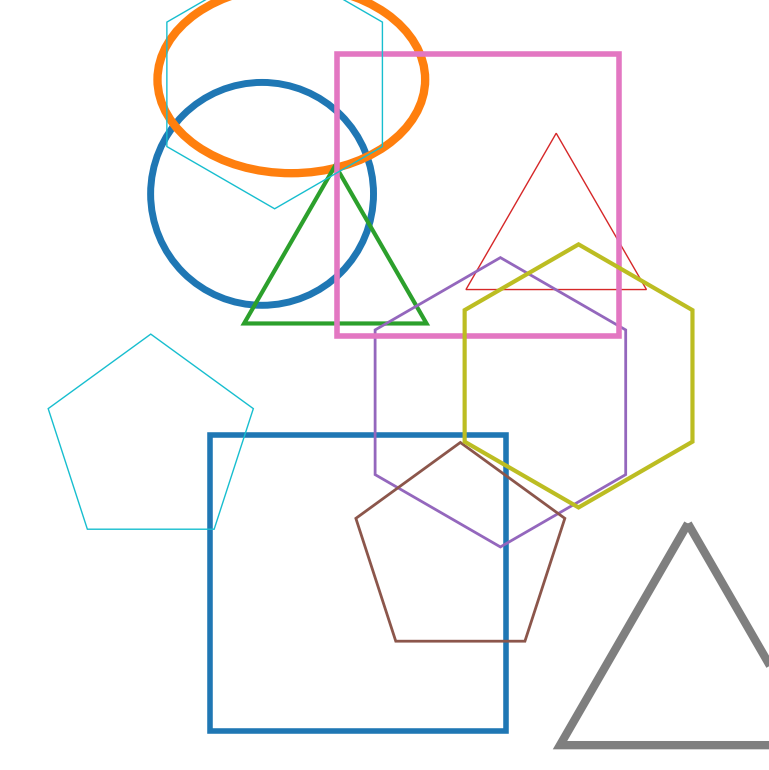[{"shape": "circle", "thickness": 2.5, "radius": 0.72, "center": [0.34, 0.748]}, {"shape": "square", "thickness": 2, "radius": 0.96, "center": [0.465, 0.243]}, {"shape": "oval", "thickness": 3, "radius": 0.87, "center": [0.378, 0.897]}, {"shape": "triangle", "thickness": 1.5, "radius": 0.68, "center": [0.435, 0.648]}, {"shape": "triangle", "thickness": 0.5, "radius": 0.68, "center": [0.722, 0.692]}, {"shape": "hexagon", "thickness": 1, "radius": 0.94, "center": [0.65, 0.478]}, {"shape": "pentagon", "thickness": 1, "radius": 0.71, "center": [0.598, 0.283]}, {"shape": "square", "thickness": 2, "radius": 0.92, "center": [0.621, 0.747]}, {"shape": "triangle", "thickness": 3, "radius": 0.96, "center": [0.893, 0.128]}, {"shape": "hexagon", "thickness": 1.5, "radius": 0.85, "center": [0.751, 0.512]}, {"shape": "hexagon", "thickness": 0.5, "radius": 0.81, "center": [0.357, 0.89]}, {"shape": "pentagon", "thickness": 0.5, "radius": 0.7, "center": [0.196, 0.426]}]